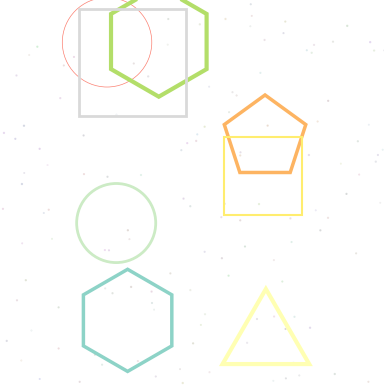[{"shape": "hexagon", "thickness": 2.5, "radius": 0.66, "center": [0.331, 0.168]}, {"shape": "triangle", "thickness": 3, "radius": 0.65, "center": [0.691, 0.119]}, {"shape": "circle", "thickness": 0.5, "radius": 0.58, "center": [0.278, 0.89]}, {"shape": "pentagon", "thickness": 2.5, "radius": 0.56, "center": [0.688, 0.642]}, {"shape": "hexagon", "thickness": 3, "radius": 0.72, "center": [0.412, 0.892]}, {"shape": "square", "thickness": 2, "radius": 0.69, "center": [0.344, 0.838]}, {"shape": "circle", "thickness": 2, "radius": 0.51, "center": [0.302, 0.421]}, {"shape": "square", "thickness": 1.5, "radius": 0.51, "center": [0.683, 0.544]}]